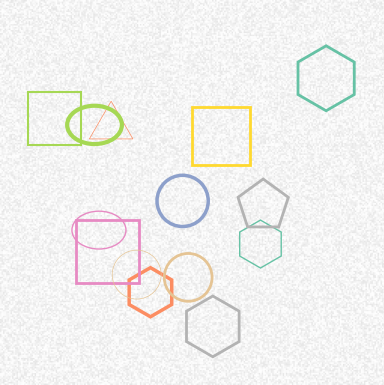[{"shape": "hexagon", "thickness": 2, "radius": 0.42, "center": [0.847, 0.797]}, {"shape": "hexagon", "thickness": 1, "radius": 0.31, "center": [0.677, 0.366]}, {"shape": "hexagon", "thickness": 2.5, "radius": 0.32, "center": [0.391, 0.241]}, {"shape": "triangle", "thickness": 0.5, "radius": 0.33, "center": [0.289, 0.672]}, {"shape": "circle", "thickness": 2.5, "radius": 0.33, "center": [0.474, 0.478]}, {"shape": "oval", "thickness": 1, "radius": 0.35, "center": [0.257, 0.402]}, {"shape": "square", "thickness": 2, "radius": 0.41, "center": [0.279, 0.347]}, {"shape": "square", "thickness": 1.5, "radius": 0.34, "center": [0.141, 0.691]}, {"shape": "oval", "thickness": 3, "radius": 0.36, "center": [0.246, 0.676]}, {"shape": "square", "thickness": 2, "radius": 0.38, "center": [0.575, 0.646]}, {"shape": "circle", "thickness": 0.5, "radius": 0.32, "center": [0.355, 0.287]}, {"shape": "circle", "thickness": 2, "radius": 0.31, "center": [0.489, 0.28]}, {"shape": "pentagon", "thickness": 2, "radius": 0.34, "center": [0.684, 0.466]}, {"shape": "hexagon", "thickness": 2, "radius": 0.39, "center": [0.553, 0.152]}]